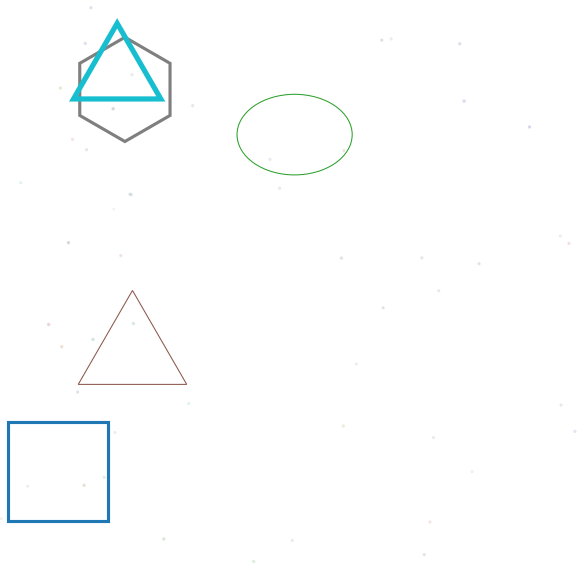[{"shape": "square", "thickness": 1.5, "radius": 0.43, "center": [0.1, 0.183]}, {"shape": "oval", "thickness": 0.5, "radius": 0.5, "center": [0.51, 0.766]}, {"shape": "triangle", "thickness": 0.5, "radius": 0.54, "center": [0.229, 0.388]}, {"shape": "hexagon", "thickness": 1.5, "radius": 0.45, "center": [0.216, 0.844]}, {"shape": "triangle", "thickness": 2.5, "radius": 0.44, "center": [0.203, 0.871]}]